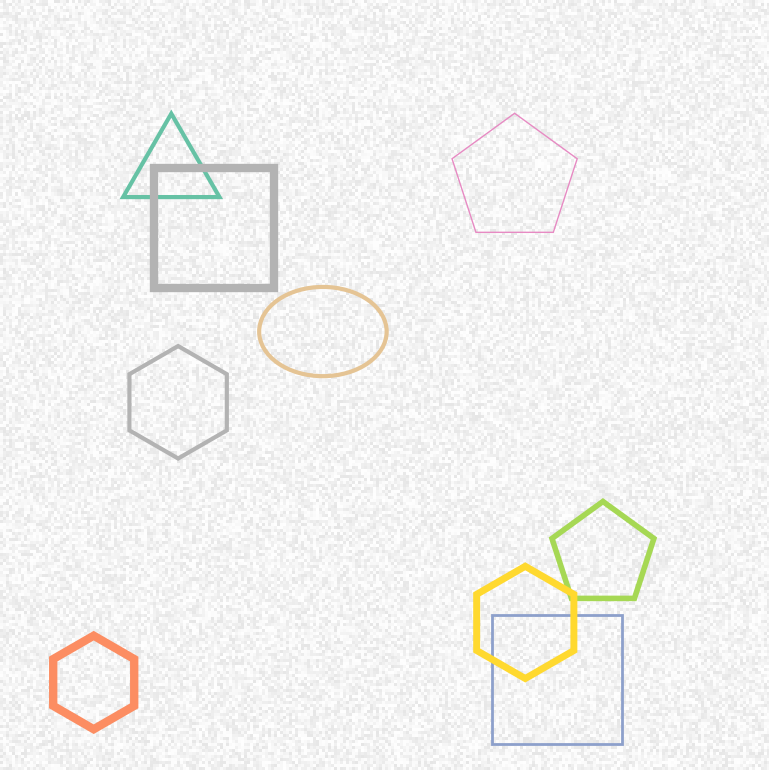[{"shape": "triangle", "thickness": 1.5, "radius": 0.36, "center": [0.222, 0.78]}, {"shape": "hexagon", "thickness": 3, "radius": 0.3, "center": [0.122, 0.114]}, {"shape": "square", "thickness": 1, "radius": 0.42, "center": [0.723, 0.118]}, {"shape": "pentagon", "thickness": 0.5, "radius": 0.43, "center": [0.668, 0.767]}, {"shape": "pentagon", "thickness": 2, "radius": 0.35, "center": [0.783, 0.279]}, {"shape": "hexagon", "thickness": 2.5, "radius": 0.36, "center": [0.682, 0.192]}, {"shape": "oval", "thickness": 1.5, "radius": 0.41, "center": [0.419, 0.569]}, {"shape": "square", "thickness": 3, "radius": 0.39, "center": [0.278, 0.704]}, {"shape": "hexagon", "thickness": 1.5, "radius": 0.37, "center": [0.231, 0.478]}]